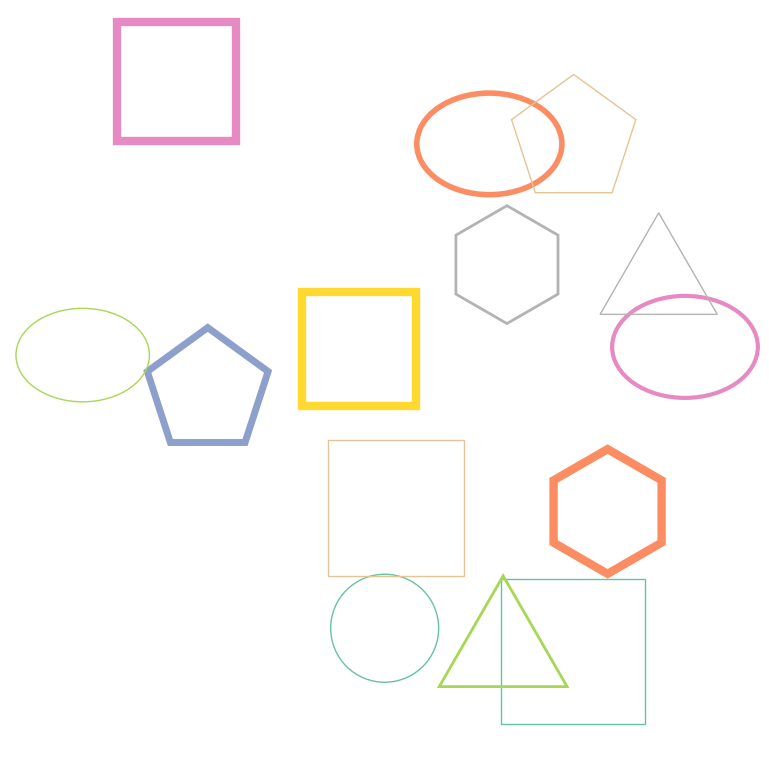[{"shape": "circle", "thickness": 0.5, "radius": 0.35, "center": [0.5, 0.184]}, {"shape": "square", "thickness": 0.5, "radius": 0.47, "center": [0.744, 0.154]}, {"shape": "hexagon", "thickness": 3, "radius": 0.4, "center": [0.789, 0.336]}, {"shape": "oval", "thickness": 2, "radius": 0.47, "center": [0.635, 0.813]}, {"shape": "pentagon", "thickness": 2.5, "radius": 0.41, "center": [0.27, 0.492]}, {"shape": "oval", "thickness": 1.5, "radius": 0.47, "center": [0.89, 0.549]}, {"shape": "square", "thickness": 3, "radius": 0.39, "center": [0.23, 0.895]}, {"shape": "triangle", "thickness": 1, "radius": 0.48, "center": [0.653, 0.156]}, {"shape": "oval", "thickness": 0.5, "radius": 0.43, "center": [0.107, 0.539]}, {"shape": "square", "thickness": 3, "radius": 0.37, "center": [0.466, 0.547]}, {"shape": "square", "thickness": 0.5, "radius": 0.44, "center": [0.514, 0.34]}, {"shape": "pentagon", "thickness": 0.5, "radius": 0.42, "center": [0.745, 0.818]}, {"shape": "triangle", "thickness": 0.5, "radius": 0.44, "center": [0.855, 0.636]}, {"shape": "hexagon", "thickness": 1, "radius": 0.38, "center": [0.658, 0.656]}]